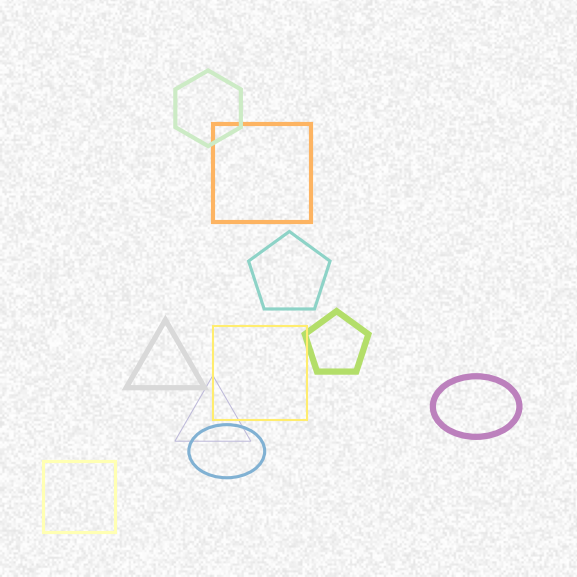[{"shape": "pentagon", "thickness": 1.5, "radius": 0.37, "center": [0.501, 0.524]}, {"shape": "square", "thickness": 1.5, "radius": 0.31, "center": [0.137, 0.139]}, {"shape": "triangle", "thickness": 0.5, "radius": 0.38, "center": [0.369, 0.273]}, {"shape": "oval", "thickness": 1.5, "radius": 0.33, "center": [0.393, 0.218]}, {"shape": "square", "thickness": 2, "radius": 0.43, "center": [0.454, 0.7]}, {"shape": "pentagon", "thickness": 3, "radius": 0.29, "center": [0.583, 0.403]}, {"shape": "triangle", "thickness": 2.5, "radius": 0.39, "center": [0.286, 0.367]}, {"shape": "oval", "thickness": 3, "radius": 0.37, "center": [0.824, 0.295]}, {"shape": "hexagon", "thickness": 2, "radius": 0.33, "center": [0.36, 0.812]}, {"shape": "square", "thickness": 1, "radius": 0.41, "center": [0.45, 0.353]}]